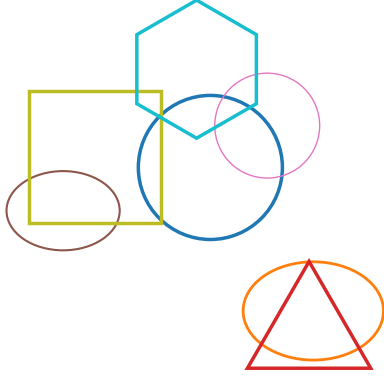[{"shape": "circle", "thickness": 2.5, "radius": 0.94, "center": [0.546, 0.565]}, {"shape": "oval", "thickness": 2, "radius": 0.91, "center": [0.814, 0.192]}, {"shape": "triangle", "thickness": 2.5, "radius": 0.92, "center": [0.803, 0.136]}, {"shape": "oval", "thickness": 1.5, "radius": 0.74, "center": [0.164, 0.453]}, {"shape": "circle", "thickness": 1, "radius": 0.68, "center": [0.694, 0.674]}, {"shape": "square", "thickness": 2.5, "radius": 0.86, "center": [0.247, 0.593]}, {"shape": "hexagon", "thickness": 2.5, "radius": 0.9, "center": [0.511, 0.82]}]